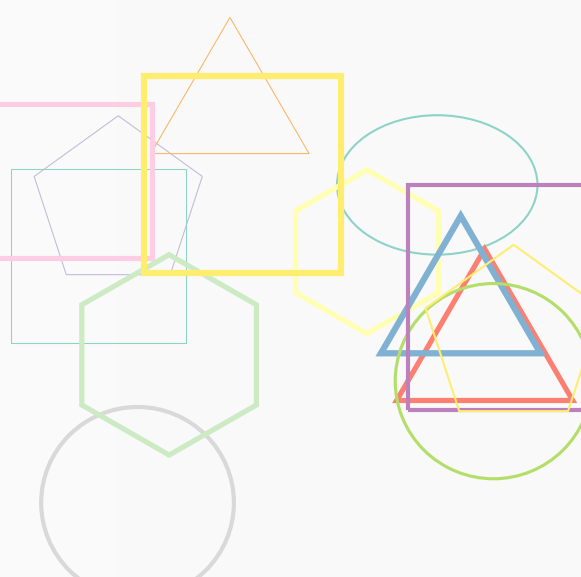[{"shape": "square", "thickness": 0.5, "radius": 0.76, "center": [0.169, 0.556]}, {"shape": "oval", "thickness": 1, "radius": 0.86, "center": [0.752, 0.679]}, {"shape": "hexagon", "thickness": 2.5, "radius": 0.71, "center": [0.631, 0.563]}, {"shape": "pentagon", "thickness": 0.5, "radius": 0.76, "center": [0.203, 0.647]}, {"shape": "triangle", "thickness": 2.5, "radius": 0.87, "center": [0.834, 0.393]}, {"shape": "triangle", "thickness": 3, "radius": 0.79, "center": [0.793, 0.467]}, {"shape": "triangle", "thickness": 0.5, "radius": 0.79, "center": [0.396, 0.812]}, {"shape": "circle", "thickness": 1.5, "radius": 0.85, "center": [0.849, 0.339]}, {"shape": "square", "thickness": 2.5, "radius": 0.67, "center": [0.127, 0.686]}, {"shape": "circle", "thickness": 2, "radius": 0.83, "center": [0.237, 0.129]}, {"shape": "square", "thickness": 2, "radius": 0.97, "center": [0.896, 0.484]}, {"shape": "hexagon", "thickness": 2.5, "radius": 0.87, "center": [0.291, 0.385]}, {"shape": "pentagon", "thickness": 1, "radius": 0.8, "center": [0.884, 0.416]}, {"shape": "square", "thickness": 3, "radius": 0.85, "center": [0.417, 0.697]}]